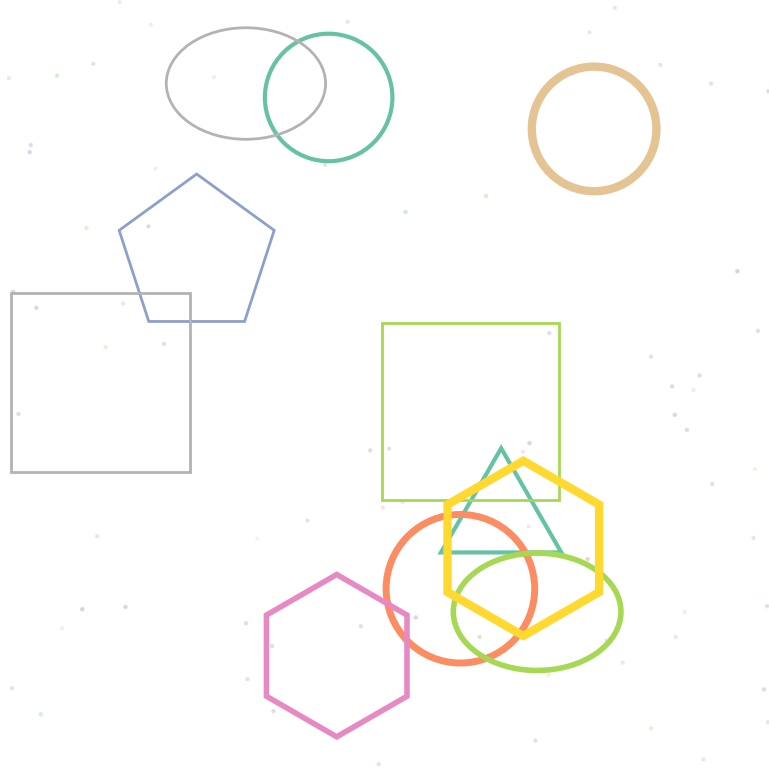[{"shape": "circle", "thickness": 1.5, "radius": 0.41, "center": [0.427, 0.873]}, {"shape": "triangle", "thickness": 1.5, "radius": 0.45, "center": [0.651, 0.328]}, {"shape": "circle", "thickness": 2.5, "radius": 0.48, "center": [0.598, 0.235]}, {"shape": "pentagon", "thickness": 1, "radius": 0.53, "center": [0.255, 0.668]}, {"shape": "hexagon", "thickness": 2, "radius": 0.53, "center": [0.437, 0.149]}, {"shape": "oval", "thickness": 2, "radius": 0.54, "center": [0.698, 0.205]}, {"shape": "square", "thickness": 1, "radius": 0.57, "center": [0.611, 0.465]}, {"shape": "hexagon", "thickness": 3, "radius": 0.57, "center": [0.68, 0.288]}, {"shape": "circle", "thickness": 3, "radius": 0.4, "center": [0.772, 0.833]}, {"shape": "oval", "thickness": 1, "radius": 0.52, "center": [0.319, 0.892]}, {"shape": "square", "thickness": 1, "radius": 0.58, "center": [0.13, 0.503]}]